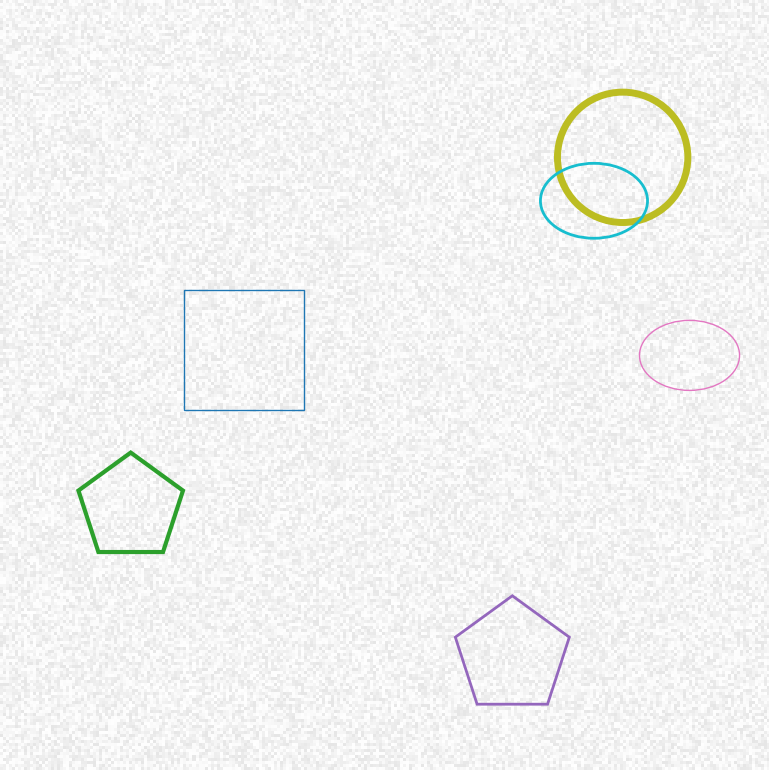[{"shape": "square", "thickness": 0.5, "radius": 0.39, "center": [0.316, 0.546]}, {"shape": "pentagon", "thickness": 1.5, "radius": 0.36, "center": [0.17, 0.341]}, {"shape": "pentagon", "thickness": 1, "radius": 0.39, "center": [0.665, 0.148]}, {"shape": "oval", "thickness": 0.5, "radius": 0.32, "center": [0.895, 0.538]}, {"shape": "circle", "thickness": 2.5, "radius": 0.42, "center": [0.809, 0.796]}, {"shape": "oval", "thickness": 1, "radius": 0.35, "center": [0.771, 0.739]}]